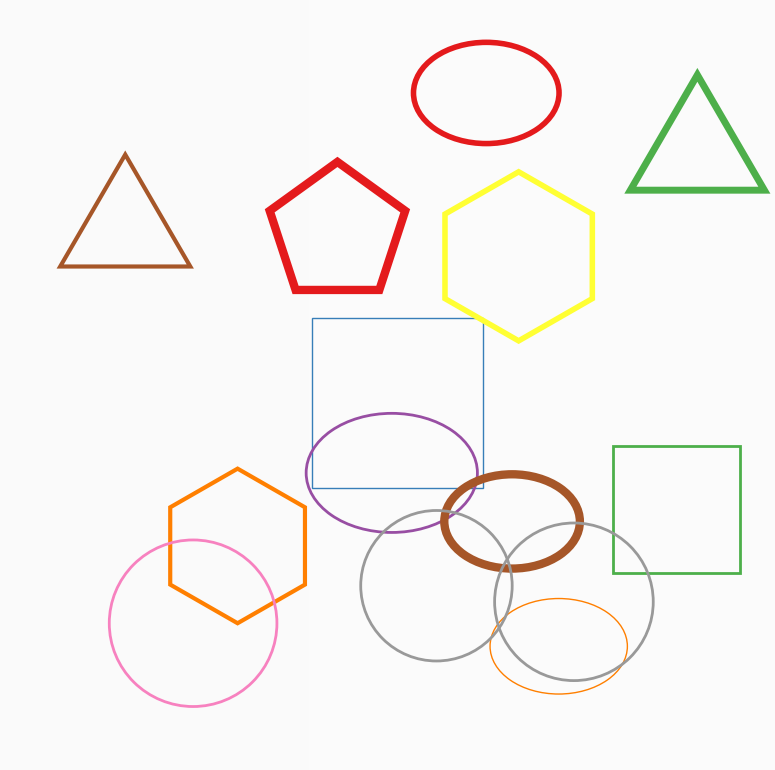[{"shape": "oval", "thickness": 2, "radius": 0.47, "center": [0.627, 0.879]}, {"shape": "pentagon", "thickness": 3, "radius": 0.46, "center": [0.435, 0.698]}, {"shape": "square", "thickness": 0.5, "radius": 0.55, "center": [0.513, 0.477]}, {"shape": "square", "thickness": 1, "radius": 0.41, "center": [0.873, 0.338]}, {"shape": "triangle", "thickness": 2.5, "radius": 0.5, "center": [0.9, 0.803]}, {"shape": "oval", "thickness": 1, "radius": 0.55, "center": [0.506, 0.386]}, {"shape": "oval", "thickness": 0.5, "radius": 0.44, "center": [0.721, 0.161]}, {"shape": "hexagon", "thickness": 1.5, "radius": 0.5, "center": [0.307, 0.291]}, {"shape": "hexagon", "thickness": 2, "radius": 0.55, "center": [0.669, 0.667]}, {"shape": "triangle", "thickness": 1.5, "radius": 0.48, "center": [0.162, 0.702]}, {"shape": "oval", "thickness": 3, "radius": 0.44, "center": [0.661, 0.323]}, {"shape": "circle", "thickness": 1, "radius": 0.54, "center": [0.249, 0.191]}, {"shape": "circle", "thickness": 1, "radius": 0.49, "center": [0.563, 0.239]}, {"shape": "circle", "thickness": 1, "radius": 0.51, "center": [0.741, 0.218]}]